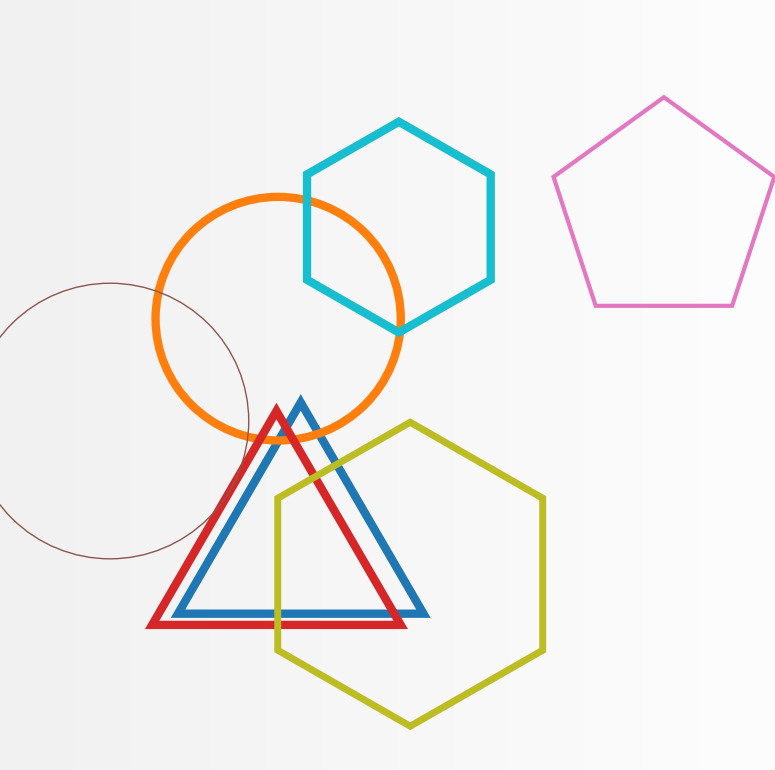[{"shape": "triangle", "thickness": 3, "radius": 0.91, "center": [0.388, 0.294]}, {"shape": "circle", "thickness": 3, "radius": 0.79, "center": [0.359, 0.586]}, {"shape": "triangle", "thickness": 3, "radius": 0.93, "center": [0.357, 0.281]}, {"shape": "circle", "thickness": 0.5, "radius": 0.89, "center": [0.142, 0.453]}, {"shape": "pentagon", "thickness": 1.5, "radius": 0.75, "center": [0.857, 0.724]}, {"shape": "hexagon", "thickness": 2.5, "radius": 0.99, "center": [0.529, 0.254]}, {"shape": "hexagon", "thickness": 3, "radius": 0.68, "center": [0.515, 0.705]}]